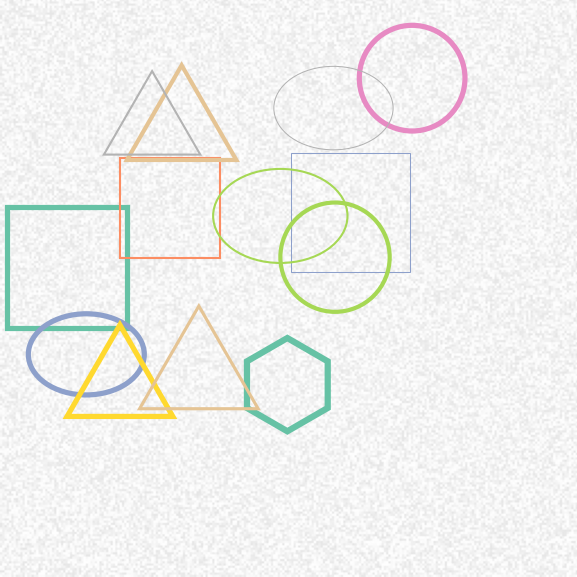[{"shape": "square", "thickness": 2.5, "radius": 0.52, "center": [0.116, 0.536]}, {"shape": "hexagon", "thickness": 3, "radius": 0.4, "center": [0.498, 0.333]}, {"shape": "square", "thickness": 1, "radius": 0.43, "center": [0.295, 0.639]}, {"shape": "oval", "thickness": 2.5, "radius": 0.5, "center": [0.149, 0.386]}, {"shape": "square", "thickness": 0.5, "radius": 0.51, "center": [0.606, 0.631]}, {"shape": "circle", "thickness": 2.5, "radius": 0.46, "center": [0.714, 0.864]}, {"shape": "oval", "thickness": 1, "radius": 0.58, "center": [0.485, 0.625]}, {"shape": "circle", "thickness": 2, "radius": 0.47, "center": [0.58, 0.554]}, {"shape": "triangle", "thickness": 2.5, "radius": 0.53, "center": [0.208, 0.331]}, {"shape": "triangle", "thickness": 1.5, "radius": 0.59, "center": [0.344, 0.351]}, {"shape": "triangle", "thickness": 2, "radius": 0.55, "center": [0.315, 0.777]}, {"shape": "oval", "thickness": 0.5, "radius": 0.52, "center": [0.577, 0.812]}, {"shape": "triangle", "thickness": 1, "radius": 0.48, "center": [0.263, 0.78]}]